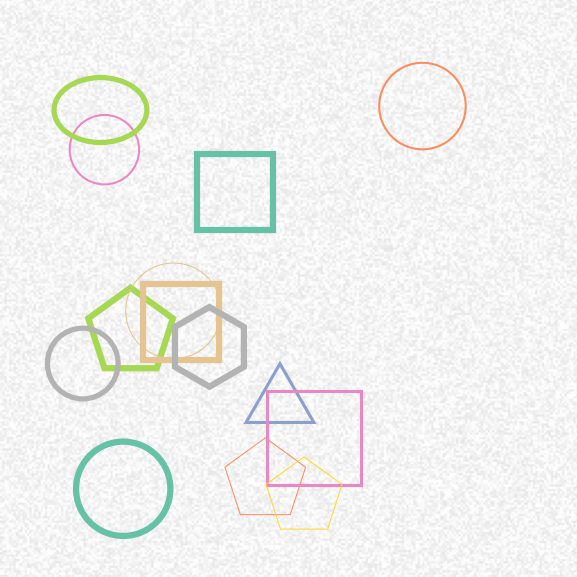[{"shape": "circle", "thickness": 3, "radius": 0.41, "center": [0.213, 0.153]}, {"shape": "square", "thickness": 3, "radius": 0.33, "center": [0.406, 0.667]}, {"shape": "pentagon", "thickness": 0.5, "radius": 0.37, "center": [0.459, 0.167]}, {"shape": "circle", "thickness": 1, "radius": 0.37, "center": [0.732, 0.816]}, {"shape": "triangle", "thickness": 1.5, "radius": 0.34, "center": [0.485, 0.302]}, {"shape": "square", "thickness": 1.5, "radius": 0.41, "center": [0.543, 0.24]}, {"shape": "circle", "thickness": 1, "radius": 0.3, "center": [0.181, 0.74]}, {"shape": "pentagon", "thickness": 3, "radius": 0.39, "center": [0.226, 0.424]}, {"shape": "oval", "thickness": 2.5, "radius": 0.4, "center": [0.174, 0.809]}, {"shape": "pentagon", "thickness": 0.5, "radius": 0.35, "center": [0.526, 0.139]}, {"shape": "square", "thickness": 3, "radius": 0.33, "center": [0.314, 0.441]}, {"shape": "circle", "thickness": 0.5, "radius": 0.41, "center": [0.3, 0.461]}, {"shape": "circle", "thickness": 2.5, "radius": 0.31, "center": [0.143, 0.37]}, {"shape": "hexagon", "thickness": 3, "radius": 0.34, "center": [0.363, 0.399]}]